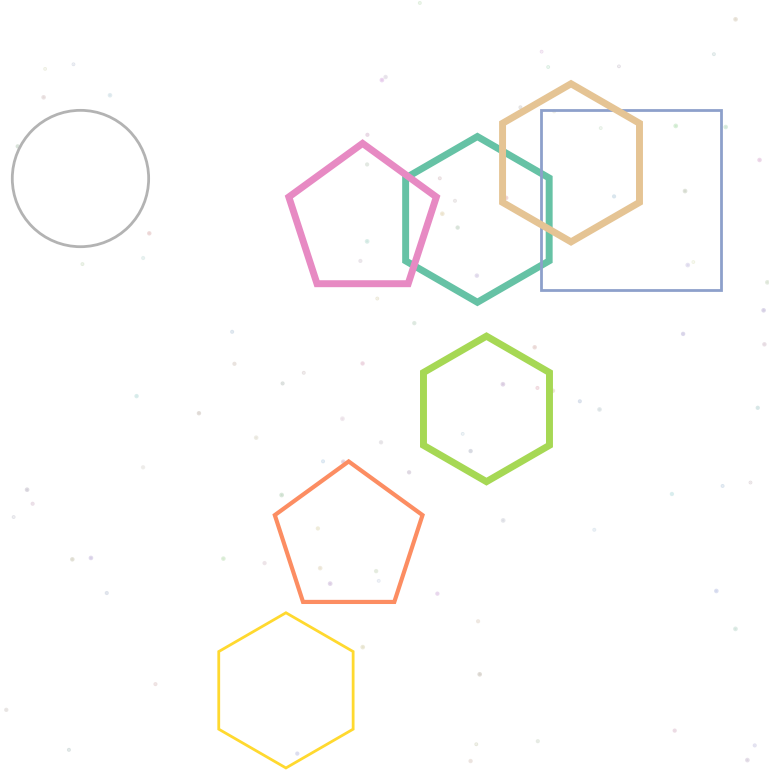[{"shape": "hexagon", "thickness": 2.5, "radius": 0.54, "center": [0.62, 0.715]}, {"shape": "pentagon", "thickness": 1.5, "radius": 0.5, "center": [0.453, 0.3]}, {"shape": "square", "thickness": 1, "radius": 0.58, "center": [0.819, 0.74]}, {"shape": "pentagon", "thickness": 2.5, "radius": 0.5, "center": [0.471, 0.713]}, {"shape": "hexagon", "thickness": 2.5, "radius": 0.47, "center": [0.632, 0.469]}, {"shape": "hexagon", "thickness": 1, "radius": 0.5, "center": [0.371, 0.103]}, {"shape": "hexagon", "thickness": 2.5, "radius": 0.51, "center": [0.742, 0.789]}, {"shape": "circle", "thickness": 1, "radius": 0.44, "center": [0.105, 0.768]}]